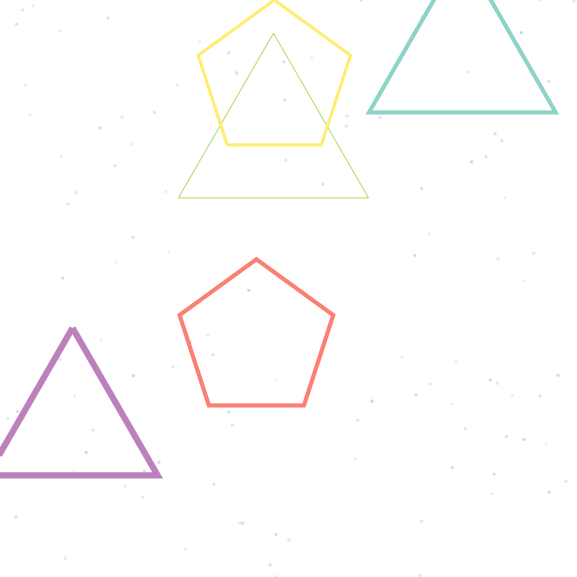[{"shape": "triangle", "thickness": 2, "radius": 0.93, "center": [0.801, 0.898]}, {"shape": "pentagon", "thickness": 2, "radius": 0.7, "center": [0.444, 0.41]}, {"shape": "triangle", "thickness": 0.5, "radius": 0.95, "center": [0.474, 0.751]}, {"shape": "triangle", "thickness": 3, "radius": 0.85, "center": [0.126, 0.261]}, {"shape": "pentagon", "thickness": 1.5, "radius": 0.69, "center": [0.475, 0.86]}]